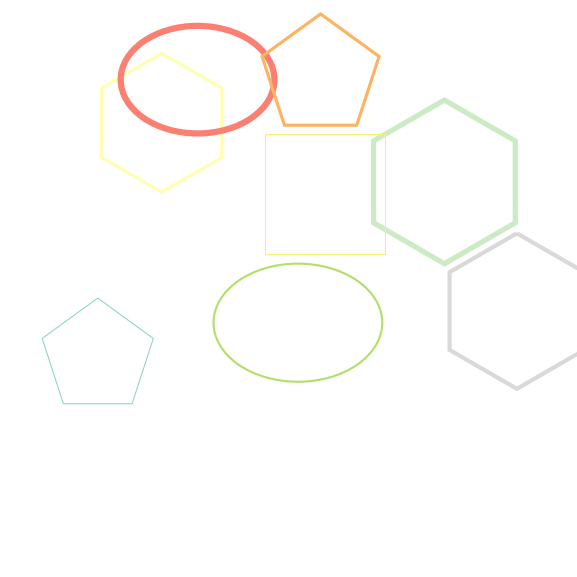[{"shape": "pentagon", "thickness": 0.5, "radius": 0.51, "center": [0.169, 0.382]}, {"shape": "hexagon", "thickness": 1.5, "radius": 0.6, "center": [0.28, 0.787]}, {"shape": "oval", "thickness": 3, "radius": 0.67, "center": [0.342, 0.861]}, {"shape": "pentagon", "thickness": 1.5, "radius": 0.53, "center": [0.555, 0.868]}, {"shape": "oval", "thickness": 1, "radius": 0.73, "center": [0.516, 0.44]}, {"shape": "hexagon", "thickness": 2, "radius": 0.67, "center": [0.895, 0.461]}, {"shape": "hexagon", "thickness": 2.5, "radius": 0.71, "center": [0.77, 0.684]}, {"shape": "square", "thickness": 0.5, "radius": 0.52, "center": [0.563, 0.663]}]